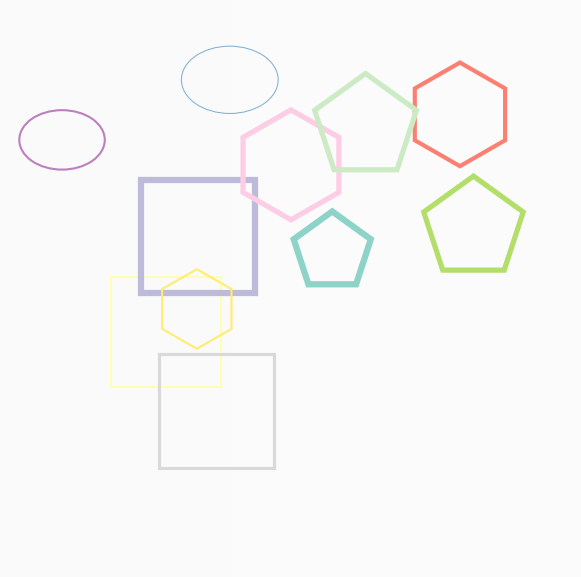[{"shape": "pentagon", "thickness": 3, "radius": 0.35, "center": [0.572, 0.563]}, {"shape": "square", "thickness": 1, "radius": 0.47, "center": [0.285, 0.424]}, {"shape": "square", "thickness": 3, "radius": 0.49, "center": [0.34, 0.589]}, {"shape": "hexagon", "thickness": 2, "radius": 0.45, "center": [0.791, 0.801]}, {"shape": "oval", "thickness": 0.5, "radius": 0.42, "center": [0.395, 0.861]}, {"shape": "pentagon", "thickness": 2.5, "radius": 0.45, "center": [0.815, 0.604]}, {"shape": "hexagon", "thickness": 2.5, "radius": 0.48, "center": [0.501, 0.714]}, {"shape": "square", "thickness": 1.5, "radius": 0.5, "center": [0.373, 0.288]}, {"shape": "oval", "thickness": 1, "radius": 0.37, "center": [0.107, 0.757]}, {"shape": "pentagon", "thickness": 2.5, "radius": 0.46, "center": [0.629, 0.78]}, {"shape": "hexagon", "thickness": 1, "radius": 0.34, "center": [0.339, 0.464]}]